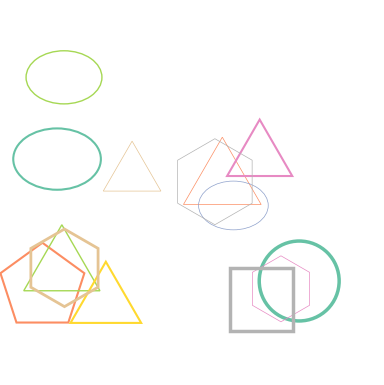[{"shape": "circle", "thickness": 2.5, "radius": 0.52, "center": [0.777, 0.27]}, {"shape": "oval", "thickness": 1.5, "radius": 0.57, "center": [0.148, 0.587]}, {"shape": "triangle", "thickness": 0.5, "radius": 0.58, "center": [0.577, 0.527]}, {"shape": "pentagon", "thickness": 1.5, "radius": 0.57, "center": [0.11, 0.255]}, {"shape": "oval", "thickness": 0.5, "radius": 0.45, "center": [0.606, 0.466]}, {"shape": "hexagon", "thickness": 0.5, "radius": 0.43, "center": [0.73, 0.25]}, {"shape": "triangle", "thickness": 1.5, "radius": 0.49, "center": [0.674, 0.592]}, {"shape": "oval", "thickness": 1, "radius": 0.49, "center": [0.166, 0.799]}, {"shape": "triangle", "thickness": 1, "radius": 0.57, "center": [0.161, 0.302]}, {"shape": "triangle", "thickness": 1.5, "radius": 0.53, "center": [0.275, 0.214]}, {"shape": "hexagon", "thickness": 2, "radius": 0.5, "center": [0.167, 0.304]}, {"shape": "triangle", "thickness": 0.5, "radius": 0.43, "center": [0.343, 0.547]}, {"shape": "hexagon", "thickness": 0.5, "radius": 0.56, "center": [0.558, 0.528]}, {"shape": "square", "thickness": 2.5, "radius": 0.41, "center": [0.68, 0.222]}]